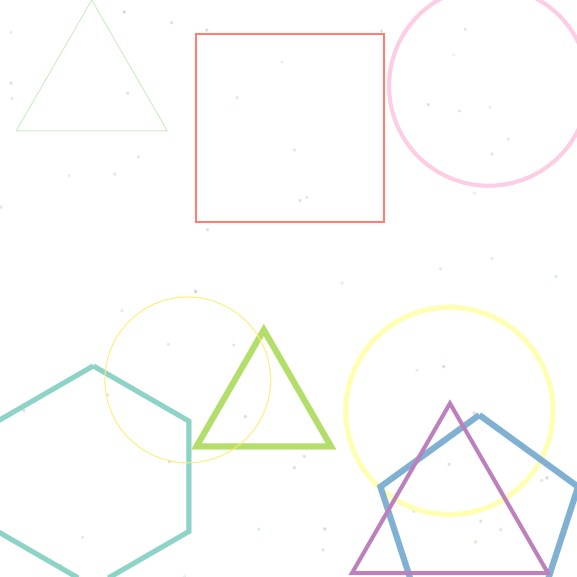[{"shape": "hexagon", "thickness": 2.5, "radius": 0.96, "center": [0.162, 0.174]}, {"shape": "circle", "thickness": 2.5, "radius": 0.9, "center": [0.778, 0.287]}, {"shape": "square", "thickness": 1, "radius": 0.82, "center": [0.502, 0.778]}, {"shape": "pentagon", "thickness": 3, "radius": 0.9, "center": [0.83, 0.101]}, {"shape": "triangle", "thickness": 3, "radius": 0.67, "center": [0.457, 0.293]}, {"shape": "circle", "thickness": 2, "radius": 0.86, "center": [0.846, 0.85]}, {"shape": "triangle", "thickness": 2, "radius": 0.98, "center": [0.779, 0.105]}, {"shape": "triangle", "thickness": 0.5, "radius": 0.76, "center": [0.159, 0.848]}, {"shape": "circle", "thickness": 0.5, "radius": 0.72, "center": [0.325, 0.341]}]